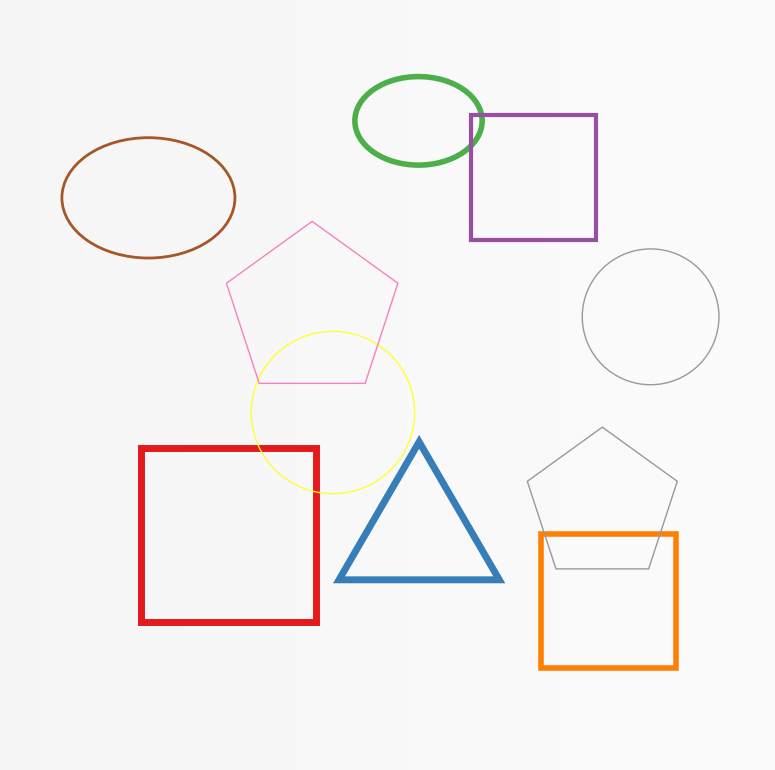[{"shape": "square", "thickness": 2.5, "radius": 0.56, "center": [0.295, 0.306]}, {"shape": "triangle", "thickness": 2.5, "radius": 0.6, "center": [0.541, 0.307]}, {"shape": "oval", "thickness": 2, "radius": 0.41, "center": [0.54, 0.843]}, {"shape": "square", "thickness": 1.5, "radius": 0.4, "center": [0.689, 0.77]}, {"shape": "square", "thickness": 2, "radius": 0.44, "center": [0.786, 0.219]}, {"shape": "circle", "thickness": 0.5, "radius": 0.53, "center": [0.43, 0.464]}, {"shape": "oval", "thickness": 1, "radius": 0.56, "center": [0.192, 0.743]}, {"shape": "pentagon", "thickness": 0.5, "radius": 0.58, "center": [0.403, 0.596]}, {"shape": "pentagon", "thickness": 0.5, "radius": 0.51, "center": [0.777, 0.343]}, {"shape": "circle", "thickness": 0.5, "radius": 0.44, "center": [0.839, 0.589]}]